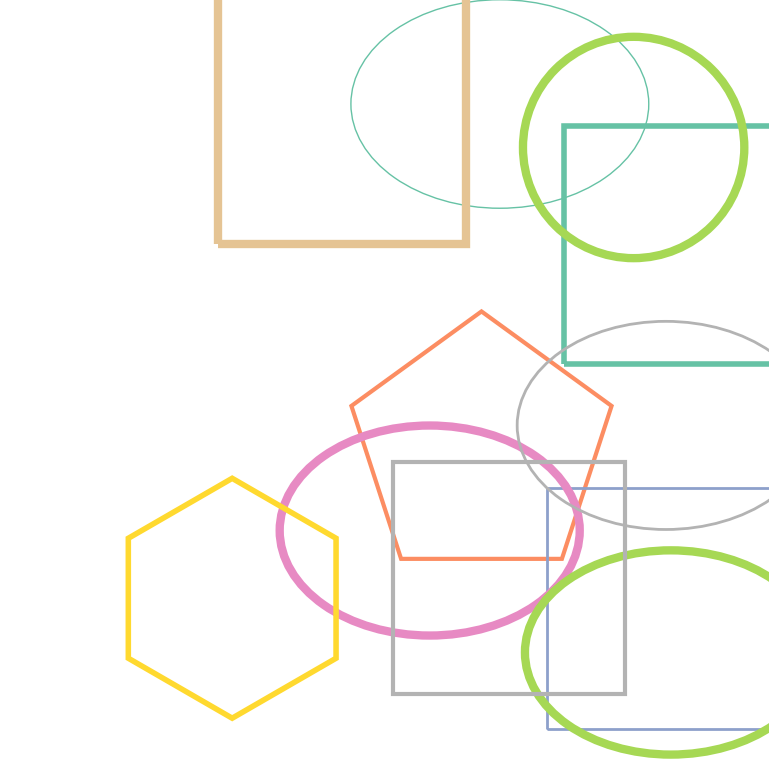[{"shape": "square", "thickness": 2, "radius": 0.77, "center": [0.887, 0.681]}, {"shape": "oval", "thickness": 0.5, "radius": 0.97, "center": [0.649, 0.865]}, {"shape": "pentagon", "thickness": 1.5, "radius": 0.89, "center": [0.625, 0.418]}, {"shape": "square", "thickness": 1, "radius": 0.78, "center": [0.866, 0.21]}, {"shape": "oval", "thickness": 3, "radius": 0.97, "center": [0.558, 0.311]}, {"shape": "oval", "thickness": 3, "radius": 0.95, "center": [0.871, 0.153]}, {"shape": "circle", "thickness": 3, "radius": 0.72, "center": [0.823, 0.808]}, {"shape": "hexagon", "thickness": 2, "radius": 0.78, "center": [0.302, 0.223]}, {"shape": "square", "thickness": 3, "radius": 0.81, "center": [0.444, 0.844]}, {"shape": "oval", "thickness": 1, "radius": 0.97, "center": [0.865, 0.448]}, {"shape": "square", "thickness": 1.5, "radius": 0.75, "center": [0.661, 0.25]}]